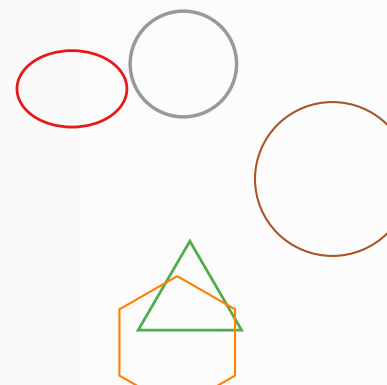[{"shape": "oval", "thickness": 2, "radius": 0.71, "center": [0.186, 0.769]}, {"shape": "triangle", "thickness": 2, "radius": 0.77, "center": [0.49, 0.219]}, {"shape": "hexagon", "thickness": 1.5, "radius": 0.86, "center": [0.457, 0.11]}, {"shape": "circle", "thickness": 1.5, "radius": 1.0, "center": [0.858, 0.535]}, {"shape": "circle", "thickness": 2.5, "radius": 0.69, "center": [0.473, 0.834]}]